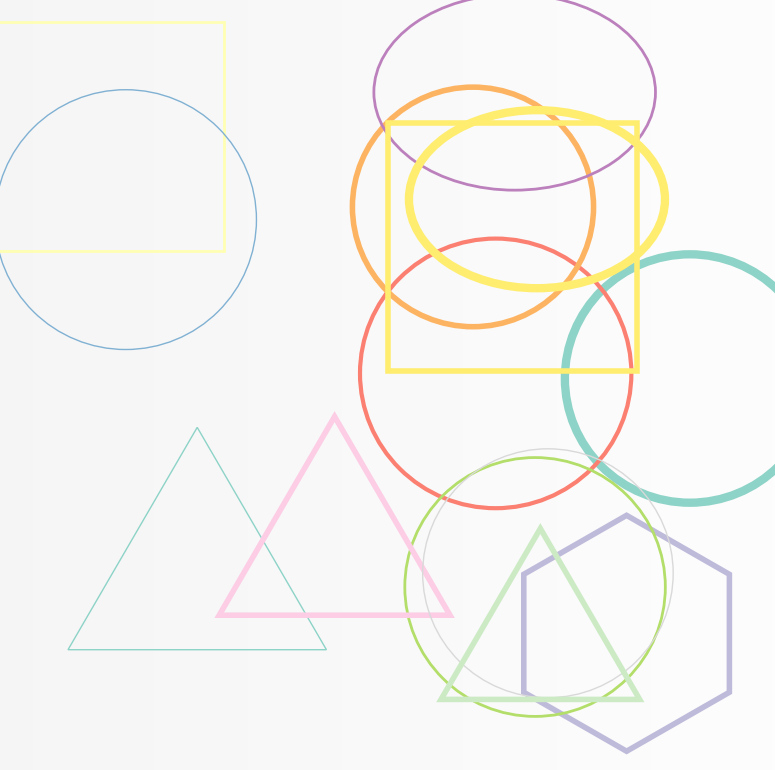[{"shape": "circle", "thickness": 3, "radius": 0.81, "center": [0.89, 0.508]}, {"shape": "triangle", "thickness": 0.5, "radius": 0.96, "center": [0.254, 0.252]}, {"shape": "square", "thickness": 1, "radius": 0.74, "center": [0.141, 0.823]}, {"shape": "hexagon", "thickness": 2, "radius": 0.77, "center": [0.809, 0.178]}, {"shape": "circle", "thickness": 1.5, "radius": 0.88, "center": [0.64, 0.515]}, {"shape": "circle", "thickness": 0.5, "radius": 0.84, "center": [0.162, 0.715]}, {"shape": "circle", "thickness": 2, "radius": 0.78, "center": [0.61, 0.731]}, {"shape": "circle", "thickness": 1, "radius": 0.84, "center": [0.69, 0.238]}, {"shape": "triangle", "thickness": 2, "radius": 0.86, "center": [0.432, 0.287]}, {"shape": "circle", "thickness": 0.5, "radius": 0.81, "center": [0.707, 0.256]}, {"shape": "oval", "thickness": 1, "radius": 0.91, "center": [0.664, 0.88]}, {"shape": "triangle", "thickness": 2, "radius": 0.74, "center": [0.697, 0.166]}, {"shape": "square", "thickness": 2, "radius": 0.81, "center": [0.661, 0.679]}, {"shape": "oval", "thickness": 3, "radius": 0.83, "center": [0.693, 0.741]}]